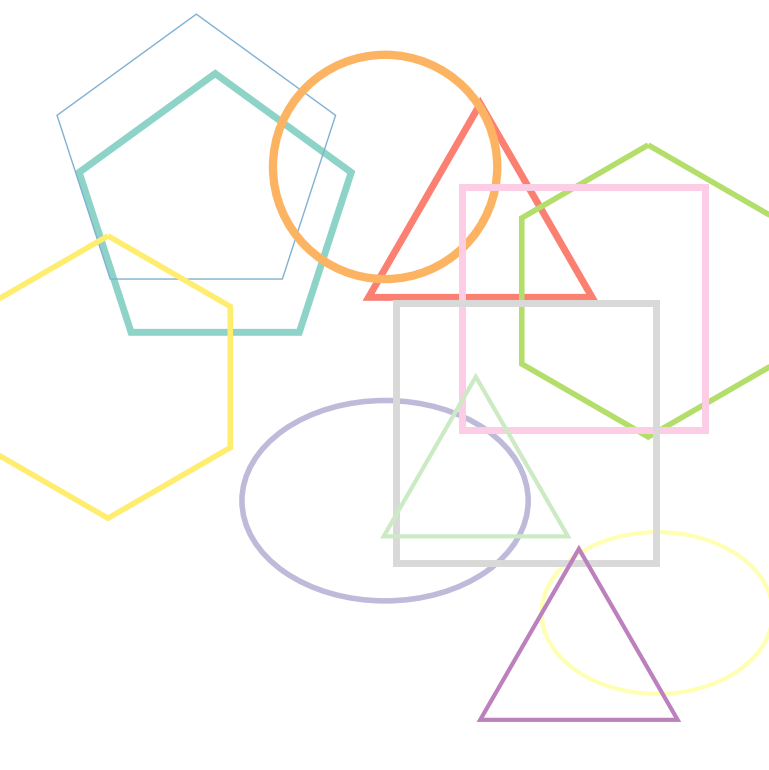[{"shape": "pentagon", "thickness": 2.5, "radius": 0.93, "center": [0.279, 0.719]}, {"shape": "oval", "thickness": 1.5, "radius": 0.75, "center": [0.854, 0.204]}, {"shape": "oval", "thickness": 2, "radius": 0.93, "center": [0.5, 0.35]}, {"shape": "triangle", "thickness": 2.5, "radius": 0.84, "center": [0.624, 0.698]}, {"shape": "pentagon", "thickness": 0.5, "radius": 0.95, "center": [0.255, 0.791]}, {"shape": "circle", "thickness": 3, "radius": 0.73, "center": [0.5, 0.783]}, {"shape": "hexagon", "thickness": 2, "radius": 0.95, "center": [0.842, 0.622]}, {"shape": "square", "thickness": 2.5, "radius": 0.79, "center": [0.758, 0.6]}, {"shape": "square", "thickness": 2.5, "radius": 0.84, "center": [0.683, 0.437]}, {"shape": "triangle", "thickness": 1.5, "radius": 0.74, "center": [0.752, 0.139]}, {"shape": "triangle", "thickness": 1.5, "radius": 0.69, "center": [0.618, 0.373]}, {"shape": "hexagon", "thickness": 2, "radius": 0.92, "center": [0.14, 0.51]}]